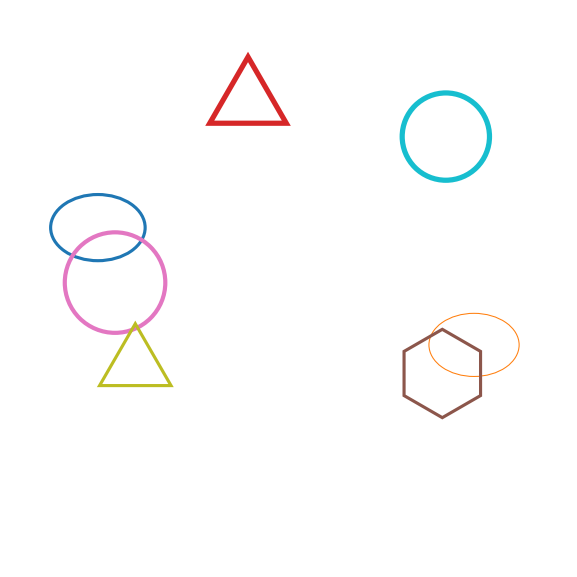[{"shape": "oval", "thickness": 1.5, "radius": 0.41, "center": [0.169, 0.605]}, {"shape": "oval", "thickness": 0.5, "radius": 0.39, "center": [0.821, 0.402]}, {"shape": "triangle", "thickness": 2.5, "radius": 0.38, "center": [0.429, 0.824]}, {"shape": "hexagon", "thickness": 1.5, "radius": 0.38, "center": [0.766, 0.352]}, {"shape": "circle", "thickness": 2, "radius": 0.44, "center": [0.199, 0.51]}, {"shape": "triangle", "thickness": 1.5, "radius": 0.36, "center": [0.234, 0.367]}, {"shape": "circle", "thickness": 2.5, "radius": 0.38, "center": [0.772, 0.763]}]